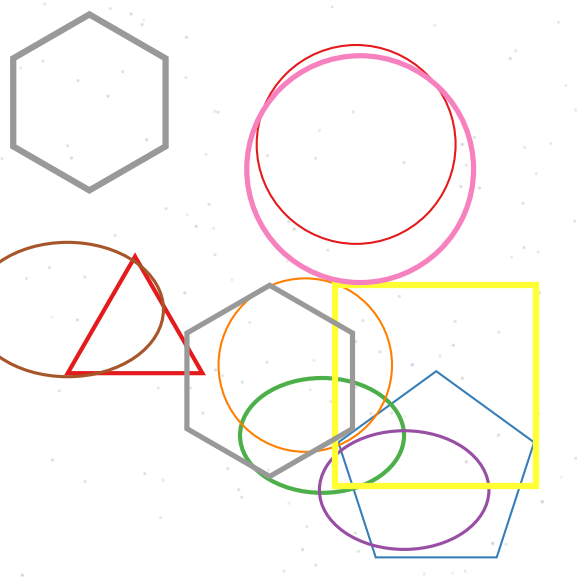[{"shape": "circle", "thickness": 1, "radius": 0.86, "center": [0.617, 0.749]}, {"shape": "triangle", "thickness": 2, "radius": 0.67, "center": [0.234, 0.42]}, {"shape": "pentagon", "thickness": 1, "radius": 0.89, "center": [0.755, 0.178]}, {"shape": "oval", "thickness": 2, "radius": 0.71, "center": [0.558, 0.245]}, {"shape": "oval", "thickness": 1.5, "radius": 0.73, "center": [0.7, 0.151]}, {"shape": "circle", "thickness": 1, "radius": 0.75, "center": [0.529, 0.367]}, {"shape": "square", "thickness": 3, "radius": 0.87, "center": [0.754, 0.331]}, {"shape": "oval", "thickness": 1.5, "radius": 0.83, "center": [0.117, 0.463]}, {"shape": "circle", "thickness": 2.5, "radius": 0.98, "center": [0.624, 0.706]}, {"shape": "hexagon", "thickness": 3, "radius": 0.76, "center": [0.155, 0.822]}, {"shape": "hexagon", "thickness": 2.5, "radius": 0.83, "center": [0.467, 0.34]}]